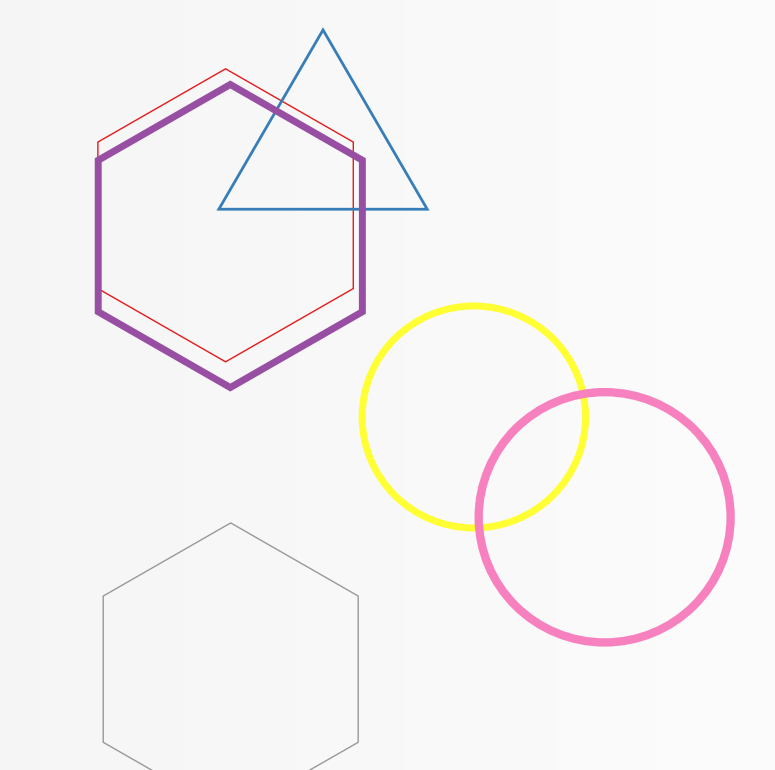[{"shape": "hexagon", "thickness": 0.5, "radius": 0.95, "center": [0.291, 0.72]}, {"shape": "triangle", "thickness": 1, "radius": 0.78, "center": [0.417, 0.806]}, {"shape": "hexagon", "thickness": 2.5, "radius": 0.98, "center": [0.297, 0.693]}, {"shape": "circle", "thickness": 2.5, "radius": 0.72, "center": [0.611, 0.458]}, {"shape": "circle", "thickness": 3, "radius": 0.81, "center": [0.78, 0.328]}, {"shape": "hexagon", "thickness": 0.5, "radius": 0.95, "center": [0.298, 0.131]}]